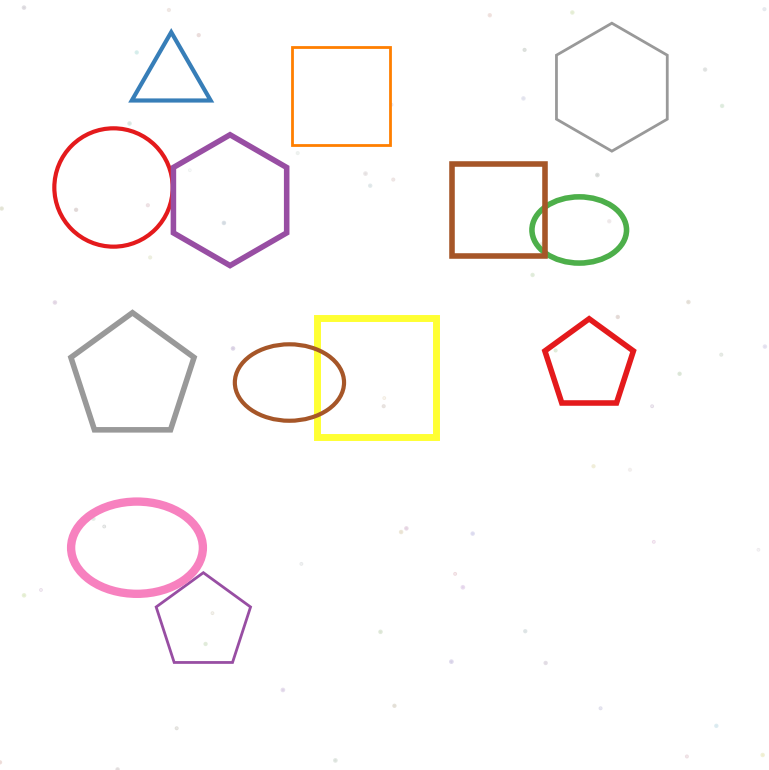[{"shape": "circle", "thickness": 1.5, "radius": 0.38, "center": [0.147, 0.757]}, {"shape": "pentagon", "thickness": 2, "radius": 0.3, "center": [0.765, 0.526]}, {"shape": "triangle", "thickness": 1.5, "radius": 0.3, "center": [0.222, 0.899]}, {"shape": "oval", "thickness": 2, "radius": 0.31, "center": [0.752, 0.701]}, {"shape": "pentagon", "thickness": 1, "radius": 0.32, "center": [0.264, 0.192]}, {"shape": "hexagon", "thickness": 2, "radius": 0.42, "center": [0.299, 0.74]}, {"shape": "square", "thickness": 1, "radius": 0.32, "center": [0.443, 0.875]}, {"shape": "square", "thickness": 2.5, "radius": 0.39, "center": [0.489, 0.509]}, {"shape": "square", "thickness": 2, "radius": 0.3, "center": [0.648, 0.727]}, {"shape": "oval", "thickness": 1.5, "radius": 0.35, "center": [0.376, 0.503]}, {"shape": "oval", "thickness": 3, "radius": 0.43, "center": [0.178, 0.289]}, {"shape": "pentagon", "thickness": 2, "radius": 0.42, "center": [0.172, 0.51]}, {"shape": "hexagon", "thickness": 1, "radius": 0.42, "center": [0.795, 0.887]}]